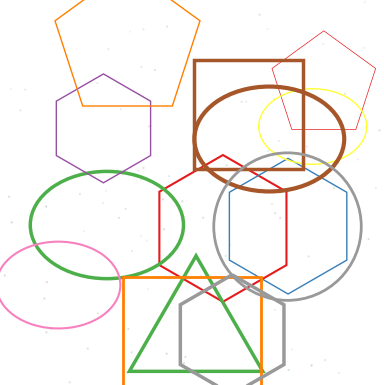[{"shape": "pentagon", "thickness": 0.5, "radius": 0.71, "center": [0.841, 0.778]}, {"shape": "hexagon", "thickness": 1.5, "radius": 0.95, "center": [0.579, 0.407]}, {"shape": "hexagon", "thickness": 1, "radius": 0.88, "center": [0.748, 0.412]}, {"shape": "triangle", "thickness": 2.5, "radius": 1.0, "center": [0.509, 0.135]}, {"shape": "oval", "thickness": 2.5, "radius": 0.99, "center": [0.278, 0.415]}, {"shape": "hexagon", "thickness": 1, "radius": 0.71, "center": [0.269, 0.667]}, {"shape": "pentagon", "thickness": 1, "radius": 0.99, "center": [0.331, 0.885]}, {"shape": "square", "thickness": 2, "radius": 0.89, "center": [0.499, 0.101]}, {"shape": "oval", "thickness": 1, "radius": 0.7, "center": [0.812, 0.671]}, {"shape": "oval", "thickness": 3, "radius": 0.97, "center": [0.699, 0.639]}, {"shape": "square", "thickness": 2.5, "radius": 0.71, "center": [0.645, 0.702]}, {"shape": "oval", "thickness": 1.5, "radius": 0.81, "center": [0.152, 0.26]}, {"shape": "circle", "thickness": 2, "radius": 0.96, "center": [0.747, 0.411]}, {"shape": "hexagon", "thickness": 2.5, "radius": 0.78, "center": [0.603, 0.131]}]